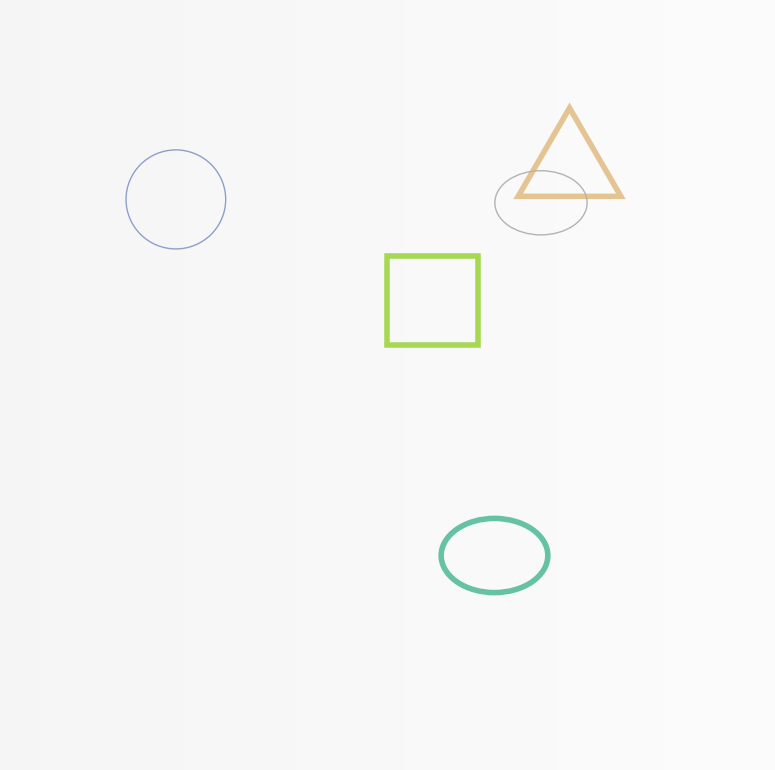[{"shape": "oval", "thickness": 2, "radius": 0.34, "center": [0.638, 0.279]}, {"shape": "circle", "thickness": 0.5, "radius": 0.32, "center": [0.227, 0.741]}, {"shape": "square", "thickness": 2, "radius": 0.29, "center": [0.558, 0.61]}, {"shape": "triangle", "thickness": 2, "radius": 0.38, "center": [0.735, 0.783]}, {"shape": "oval", "thickness": 0.5, "radius": 0.3, "center": [0.698, 0.737]}]